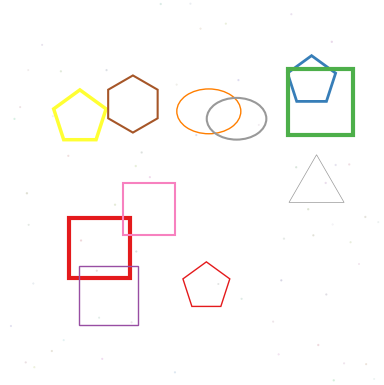[{"shape": "square", "thickness": 3, "radius": 0.39, "center": [0.259, 0.356]}, {"shape": "pentagon", "thickness": 1, "radius": 0.32, "center": [0.536, 0.256]}, {"shape": "pentagon", "thickness": 2, "radius": 0.33, "center": [0.809, 0.79]}, {"shape": "square", "thickness": 3, "radius": 0.42, "center": [0.832, 0.735]}, {"shape": "square", "thickness": 1, "radius": 0.38, "center": [0.283, 0.233]}, {"shape": "oval", "thickness": 1, "radius": 0.42, "center": [0.542, 0.711]}, {"shape": "pentagon", "thickness": 2.5, "radius": 0.36, "center": [0.207, 0.695]}, {"shape": "hexagon", "thickness": 1.5, "radius": 0.37, "center": [0.345, 0.73]}, {"shape": "square", "thickness": 1.5, "radius": 0.34, "center": [0.387, 0.457]}, {"shape": "triangle", "thickness": 0.5, "radius": 0.41, "center": [0.822, 0.516]}, {"shape": "oval", "thickness": 1.5, "radius": 0.39, "center": [0.614, 0.692]}]